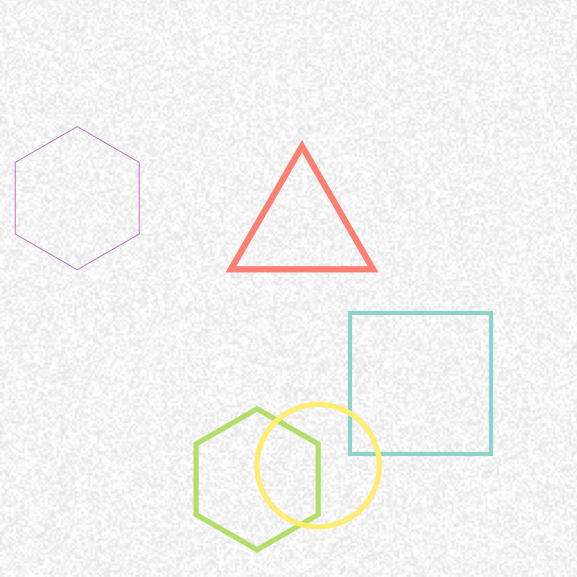[{"shape": "square", "thickness": 2, "radius": 0.61, "center": [0.728, 0.336]}, {"shape": "triangle", "thickness": 3, "radius": 0.71, "center": [0.523, 0.604]}, {"shape": "hexagon", "thickness": 2.5, "radius": 0.61, "center": [0.445, 0.169]}, {"shape": "hexagon", "thickness": 0.5, "radius": 0.62, "center": [0.134, 0.656]}, {"shape": "circle", "thickness": 2.5, "radius": 0.53, "center": [0.551, 0.193]}]